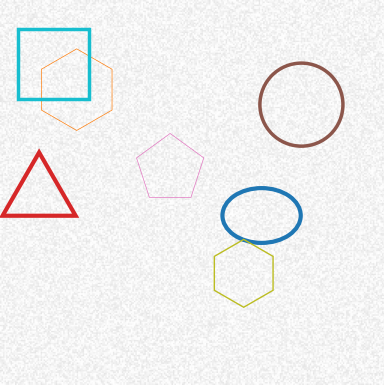[{"shape": "oval", "thickness": 3, "radius": 0.51, "center": [0.679, 0.44]}, {"shape": "hexagon", "thickness": 0.5, "radius": 0.53, "center": [0.199, 0.767]}, {"shape": "triangle", "thickness": 3, "radius": 0.55, "center": [0.102, 0.494]}, {"shape": "circle", "thickness": 2.5, "radius": 0.54, "center": [0.783, 0.728]}, {"shape": "pentagon", "thickness": 0.5, "radius": 0.46, "center": [0.442, 0.562]}, {"shape": "hexagon", "thickness": 1, "radius": 0.44, "center": [0.633, 0.29]}, {"shape": "square", "thickness": 2.5, "radius": 0.46, "center": [0.139, 0.834]}]